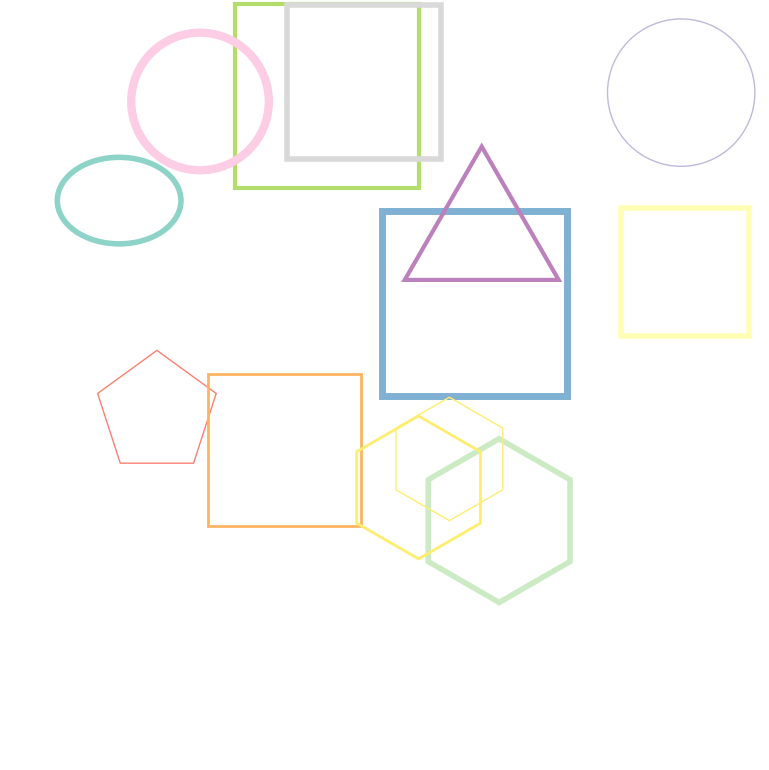[{"shape": "oval", "thickness": 2, "radius": 0.4, "center": [0.155, 0.739]}, {"shape": "square", "thickness": 2, "radius": 0.42, "center": [0.89, 0.647]}, {"shape": "circle", "thickness": 0.5, "radius": 0.48, "center": [0.885, 0.88]}, {"shape": "pentagon", "thickness": 0.5, "radius": 0.4, "center": [0.204, 0.464]}, {"shape": "square", "thickness": 2.5, "radius": 0.6, "center": [0.616, 0.606]}, {"shape": "square", "thickness": 1, "radius": 0.5, "center": [0.369, 0.416]}, {"shape": "square", "thickness": 1.5, "radius": 0.6, "center": [0.424, 0.875]}, {"shape": "circle", "thickness": 3, "radius": 0.45, "center": [0.26, 0.868]}, {"shape": "square", "thickness": 2, "radius": 0.5, "center": [0.473, 0.893]}, {"shape": "triangle", "thickness": 1.5, "radius": 0.58, "center": [0.626, 0.694]}, {"shape": "hexagon", "thickness": 2, "radius": 0.53, "center": [0.648, 0.324]}, {"shape": "hexagon", "thickness": 1, "radius": 0.46, "center": [0.544, 0.367]}, {"shape": "hexagon", "thickness": 0.5, "radius": 0.4, "center": [0.584, 0.404]}]